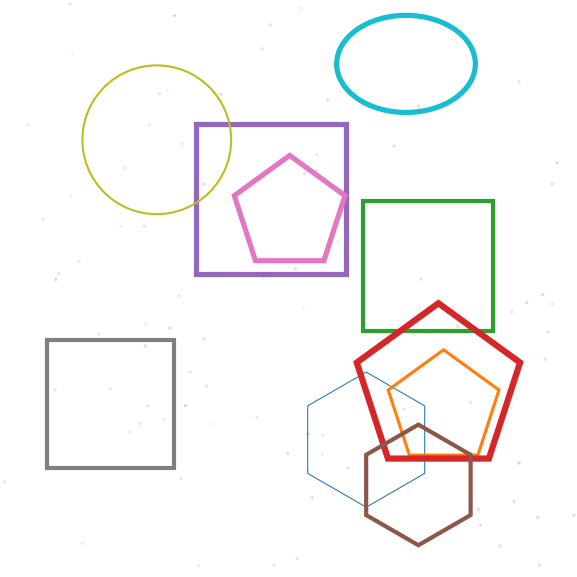[{"shape": "hexagon", "thickness": 0.5, "radius": 0.58, "center": [0.634, 0.238]}, {"shape": "pentagon", "thickness": 1.5, "radius": 0.5, "center": [0.768, 0.293]}, {"shape": "square", "thickness": 2, "radius": 0.56, "center": [0.741, 0.539]}, {"shape": "pentagon", "thickness": 3, "radius": 0.74, "center": [0.759, 0.325]}, {"shape": "square", "thickness": 2.5, "radius": 0.65, "center": [0.469, 0.654]}, {"shape": "hexagon", "thickness": 2, "radius": 0.52, "center": [0.724, 0.159]}, {"shape": "pentagon", "thickness": 2.5, "radius": 0.5, "center": [0.502, 0.629]}, {"shape": "square", "thickness": 2, "radius": 0.55, "center": [0.191, 0.3]}, {"shape": "circle", "thickness": 1, "radius": 0.64, "center": [0.271, 0.757]}, {"shape": "oval", "thickness": 2.5, "radius": 0.6, "center": [0.703, 0.888]}]